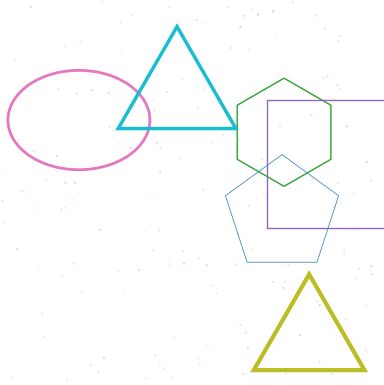[{"shape": "pentagon", "thickness": 0.5, "radius": 0.77, "center": [0.733, 0.444]}, {"shape": "hexagon", "thickness": 1, "radius": 0.7, "center": [0.738, 0.656]}, {"shape": "square", "thickness": 1, "radius": 0.83, "center": [0.858, 0.574]}, {"shape": "oval", "thickness": 2, "radius": 0.92, "center": [0.205, 0.688]}, {"shape": "triangle", "thickness": 3, "radius": 0.83, "center": [0.803, 0.122]}, {"shape": "triangle", "thickness": 2.5, "radius": 0.88, "center": [0.46, 0.754]}]